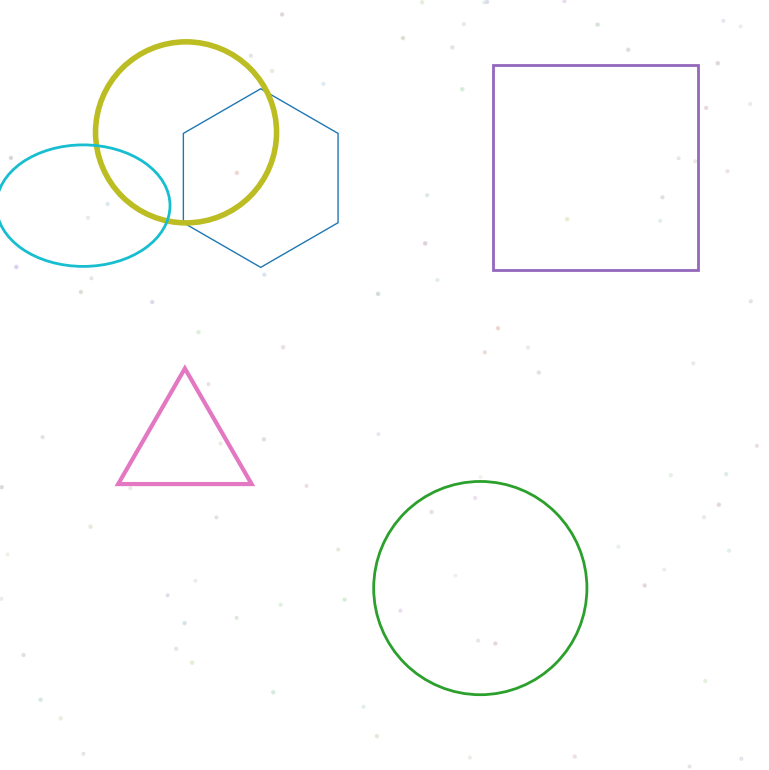[{"shape": "hexagon", "thickness": 0.5, "radius": 0.58, "center": [0.339, 0.769]}, {"shape": "circle", "thickness": 1, "radius": 0.69, "center": [0.624, 0.236]}, {"shape": "square", "thickness": 1, "radius": 0.67, "center": [0.774, 0.783]}, {"shape": "triangle", "thickness": 1.5, "radius": 0.5, "center": [0.24, 0.421]}, {"shape": "circle", "thickness": 2, "radius": 0.59, "center": [0.242, 0.828]}, {"shape": "oval", "thickness": 1, "radius": 0.56, "center": [0.108, 0.733]}]